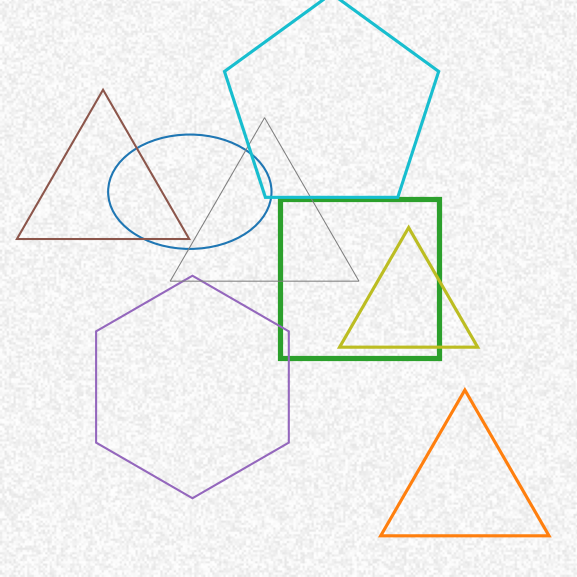[{"shape": "oval", "thickness": 1, "radius": 0.71, "center": [0.329, 0.667]}, {"shape": "triangle", "thickness": 1.5, "radius": 0.84, "center": [0.805, 0.155]}, {"shape": "square", "thickness": 2.5, "radius": 0.69, "center": [0.622, 0.517]}, {"shape": "hexagon", "thickness": 1, "radius": 0.96, "center": [0.333, 0.329]}, {"shape": "triangle", "thickness": 1, "radius": 0.86, "center": [0.178, 0.671]}, {"shape": "triangle", "thickness": 0.5, "radius": 0.94, "center": [0.458, 0.607]}, {"shape": "triangle", "thickness": 1.5, "radius": 0.69, "center": [0.708, 0.467]}, {"shape": "pentagon", "thickness": 1.5, "radius": 0.97, "center": [0.574, 0.815]}]